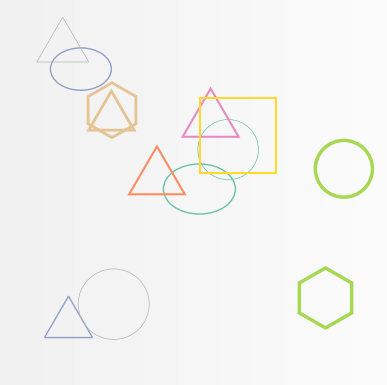[{"shape": "circle", "thickness": 0.5, "radius": 0.39, "center": [0.589, 0.611]}, {"shape": "oval", "thickness": 1, "radius": 0.46, "center": [0.515, 0.509]}, {"shape": "triangle", "thickness": 1.5, "radius": 0.41, "center": [0.405, 0.537]}, {"shape": "triangle", "thickness": 1, "radius": 0.36, "center": [0.177, 0.159]}, {"shape": "oval", "thickness": 1, "radius": 0.39, "center": [0.209, 0.821]}, {"shape": "triangle", "thickness": 1.5, "radius": 0.42, "center": [0.544, 0.686]}, {"shape": "hexagon", "thickness": 2.5, "radius": 0.39, "center": [0.84, 0.226]}, {"shape": "circle", "thickness": 2.5, "radius": 0.37, "center": [0.887, 0.562]}, {"shape": "square", "thickness": 1.5, "radius": 0.49, "center": [0.614, 0.648]}, {"shape": "triangle", "thickness": 2, "radius": 0.34, "center": [0.287, 0.696]}, {"shape": "hexagon", "thickness": 2, "radius": 0.36, "center": [0.289, 0.714]}, {"shape": "circle", "thickness": 0.5, "radius": 0.46, "center": [0.293, 0.21]}, {"shape": "triangle", "thickness": 0.5, "radius": 0.39, "center": [0.162, 0.878]}]